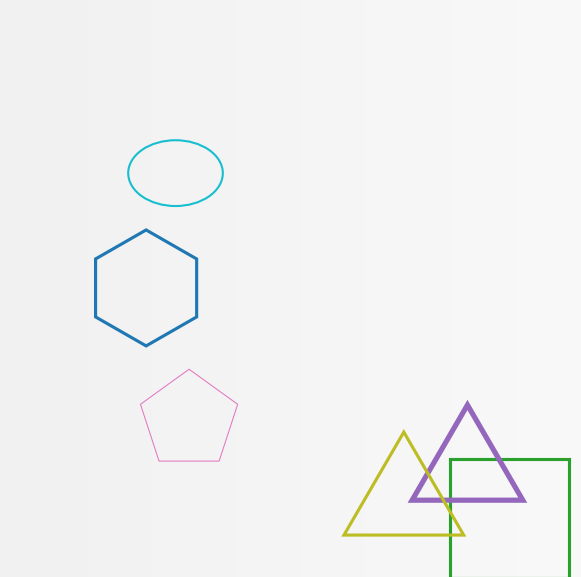[{"shape": "hexagon", "thickness": 1.5, "radius": 0.5, "center": [0.251, 0.501]}, {"shape": "square", "thickness": 1.5, "radius": 0.51, "center": [0.877, 0.101]}, {"shape": "triangle", "thickness": 2.5, "radius": 0.55, "center": [0.804, 0.188]}, {"shape": "pentagon", "thickness": 0.5, "radius": 0.44, "center": [0.325, 0.272]}, {"shape": "triangle", "thickness": 1.5, "radius": 0.59, "center": [0.695, 0.132]}, {"shape": "oval", "thickness": 1, "radius": 0.41, "center": [0.302, 0.699]}]